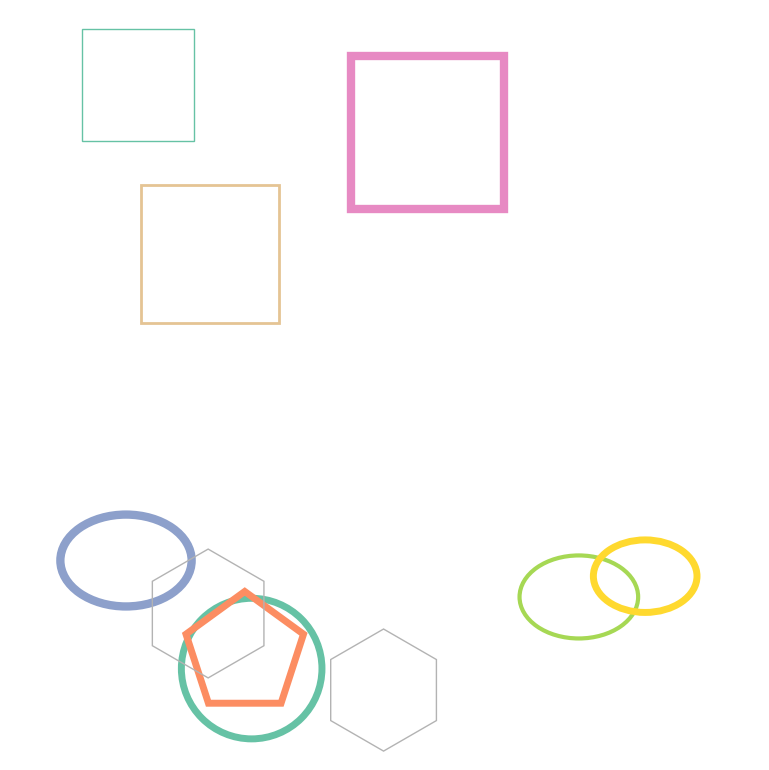[{"shape": "circle", "thickness": 2.5, "radius": 0.46, "center": [0.327, 0.132]}, {"shape": "square", "thickness": 0.5, "radius": 0.36, "center": [0.179, 0.889]}, {"shape": "pentagon", "thickness": 2.5, "radius": 0.4, "center": [0.318, 0.152]}, {"shape": "oval", "thickness": 3, "radius": 0.43, "center": [0.164, 0.272]}, {"shape": "square", "thickness": 3, "radius": 0.5, "center": [0.556, 0.828]}, {"shape": "oval", "thickness": 1.5, "radius": 0.39, "center": [0.752, 0.225]}, {"shape": "oval", "thickness": 2.5, "radius": 0.34, "center": [0.838, 0.252]}, {"shape": "square", "thickness": 1, "radius": 0.45, "center": [0.273, 0.67]}, {"shape": "hexagon", "thickness": 0.5, "radius": 0.4, "center": [0.498, 0.104]}, {"shape": "hexagon", "thickness": 0.5, "radius": 0.42, "center": [0.27, 0.203]}]